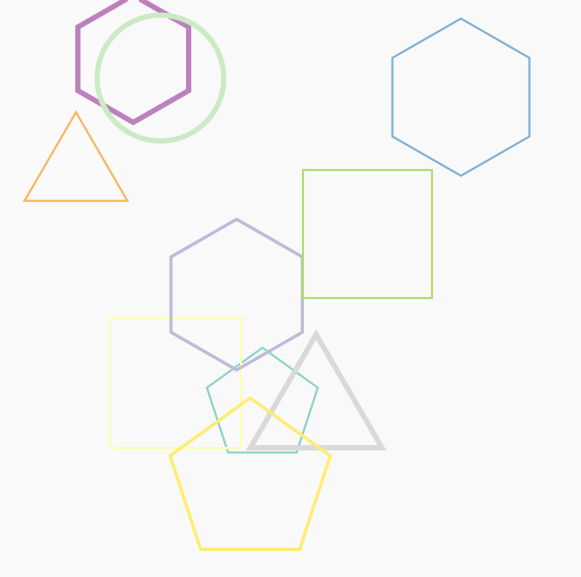[{"shape": "pentagon", "thickness": 1, "radius": 0.5, "center": [0.451, 0.297]}, {"shape": "square", "thickness": 1, "radius": 0.56, "center": [0.302, 0.336]}, {"shape": "hexagon", "thickness": 1.5, "radius": 0.65, "center": [0.407, 0.489]}, {"shape": "hexagon", "thickness": 1, "radius": 0.68, "center": [0.793, 0.831]}, {"shape": "triangle", "thickness": 1, "radius": 0.51, "center": [0.131, 0.703]}, {"shape": "square", "thickness": 1, "radius": 0.56, "center": [0.632, 0.594]}, {"shape": "triangle", "thickness": 2.5, "radius": 0.65, "center": [0.544, 0.289]}, {"shape": "hexagon", "thickness": 2.5, "radius": 0.55, "center": [0.229, 0.897]}, {"shape": "circle", "thickness": 2.5, "radius": 0.54, "center": [0.276, 0.864]}, {"shape": "pentagon", "thickness": 1.5, "radius": 0.72, "center": [0.43, 0.165]}]